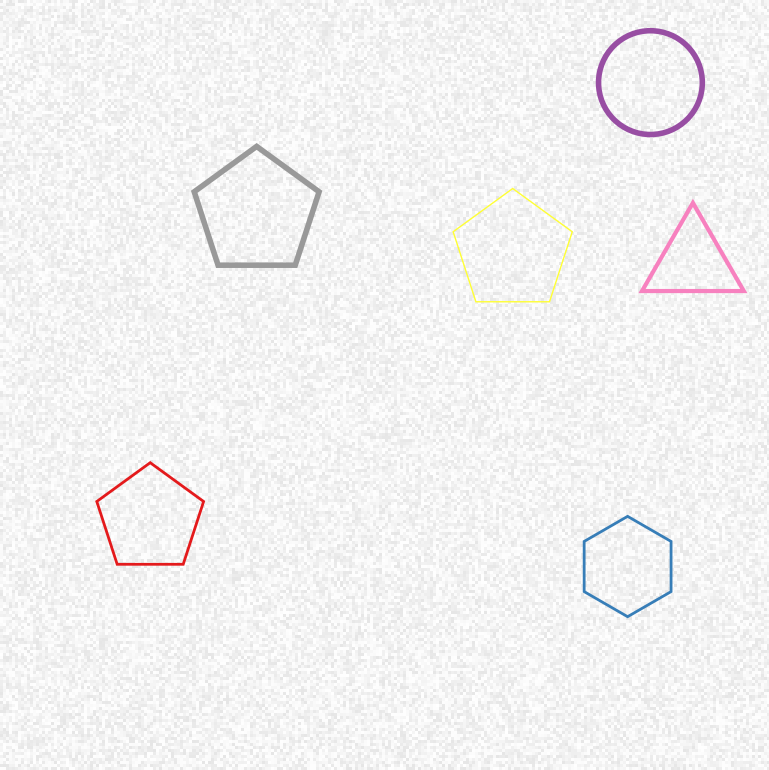[{"shape": "pentagon", "thickness": 1, "radius": 0.36, "center": [0.195, 0.326]}, {"shape": "hexagon", "thickness": 1, "radius": 0.33, "center": [0.815, 0.264]}, {"shape": "circle", "thickness": 2, "radius": 0.34, "center": [0.845, 0.893]}, {"shape": "pentagon", "thickness": 0.5, "radius": 0.41, "center": [0.666, 0.674]}, {"shape": "triangle", "thickness": 1.5, "radius": 0.38, "center": [0.9, 0.66]}, {"shape": "pentagon", "thickness": 2, "radius": 0.43, "center": [0.333, 0.725]}]